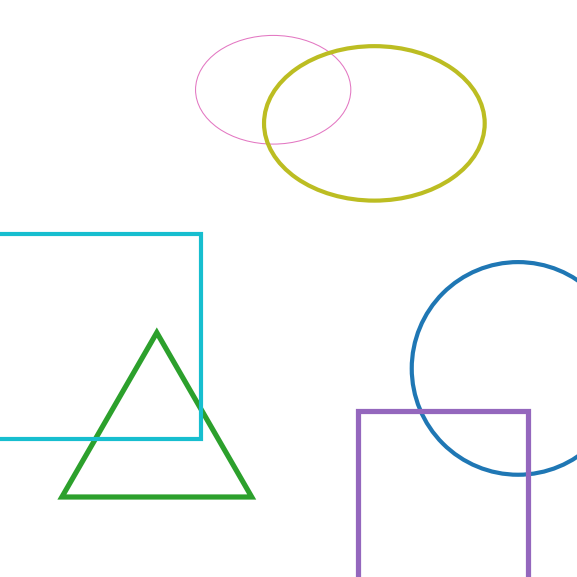[{"shape": "circle", "thickness": 2, "radius": 0.92, "center": [0.897, 0.361]}, {"shape": "triangle", "thickness": 2.5, "radius": 0.95, "center": [0.272, 0.233]}, {"shape": "square", "thickness": 2.5, "radius": 0.73, "center": [0.767, 0.141]}, {"shape": "oval", "thickness": 0.5, "radius": 0.67, "center": [0.473, 0.844]}, {"shape": "oval", "thickness": 2, "radius": 0.96, "center": [0.648, 0.785]}, {"shape": "square", "thickness": 2, "radius": 0.89, "center": [0.17, 0.417]}]